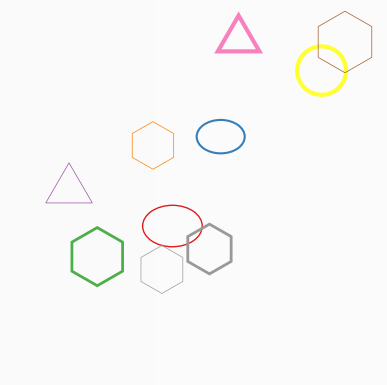[{"shape": "oval", "thickness": 1, "radius": 0.38, "center": [0.445, 0.413]}, {"shape": "oval", "thickness": 1.5, "radius": 0.31, "center": [0.57, 0.645]}, {"shape": "hexagon", "thickness": 2, "radius": 0.38, "center": [0.251, 0.333]}, {"shape": "triangle", "thickness": 0.5, "radius": 0.35, "center": [0.178, 0.508]}, {"shape": "hexagon", "thickness": 0.5, "radius": 0.31, "center": [0.395, 0.622]}, {"shape": "circle", "thickness": 3, "radius": 0.31, "center": [0.83, 0.817]}, {"shape": "hexagon", "thickness": 0.5, "radius": 0.4, "center": [0.89, 0.891]}, {"shape": "triangle", "thickness": 3, "radius": 0.31, "center": [0.616, 0.898]}, {"shape": "hexagon", "thickness": 0.5, "radius": 0.31, "center": [0.418, 0.3]}, {"shape": "hexagon", "thickness": 2, "radius": 0.32, "center": [0.541, 0.353]}]